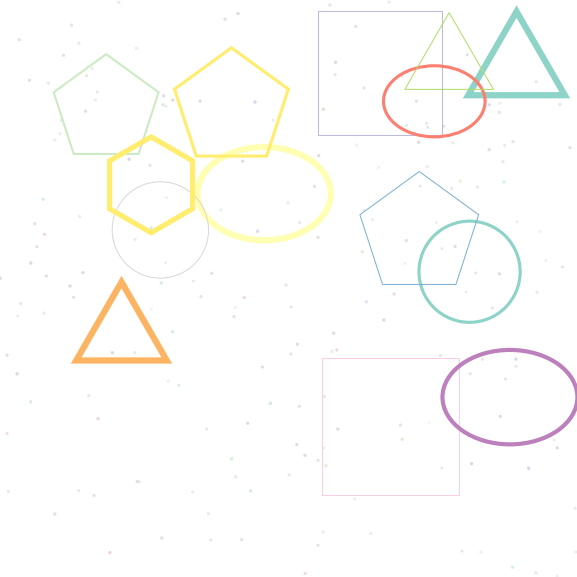[{"shape": "triangle", "thickness": 3, "radius": 0.48, "center": [0.894, 0.883]}, {"shape": "circle", "thickness": 1.5, "radius": 0.44, "center": [0.813, 0.529]}, {"shape": "oval", "thickness": 3, "radius": 0.58, "center": [0.457, 0.664]}, {"shape": "square", "thickness": 0.5, "radius": 0.54, "center": [0.658, 0.873]}, {"shape": "oval", "thickness": 1.5, "radius": 0.44, "center": [0.752, 0.824]}, {"shape": "pentagon", "thickness": 0.5, "radius": 0.54, "center": [0.726, 0.594]}, {"shape": "triangle", "thickness": 3, "radius": 0.45, "center": [0.21, 0.42]}, {"shape": "triangle", "thickness": 0.5, "radius": 0.44, "center": [0.778, 0.889]}, {"shape": "square", "thickness": 0.5, "radius": 0.59, "center": [0.676, 0.261]}, {"shape": "circle", "thickness": 0.5, "radius": 0.42, "center": [0.278, 0.601]}, {"shape": "oval", "thickness": 2, "radius": 0.58, "center": [0.883, 0.311]}, {"shape": "pentagon", "thickness": 1, "radius": 0.48, "center": [0.184, 0.81]}, {"shape": "hexagon", "thickness": 2.5, "radius": 0.41, "center": [0.262, 0.679]}, {"shape": "pentagon", "thickness": 1.5, "radius": 0.52, "center": [0.401, 0.813]}]